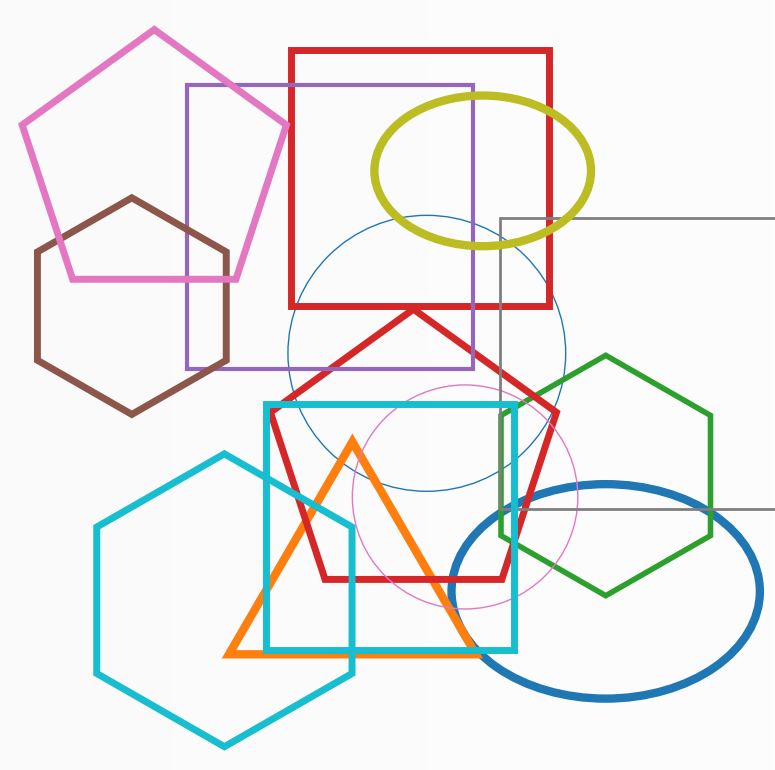[{"shape": "circle", "thickness": 0.5, "radius": 0.9, "center": [0.551, 0.541]}, {"shape": "oval", "thickness": 3, "radius": 0.99, "center": [0.782, 0.232]}, {"shape": "triangle", "thickness": 3, "radius": 0.92, "center": [0.455, 0.242]}, {"shape": "hexagon", "thickness": 2, "radius": 0.78, "center": [0.782, 0.382]}, {"shape": "pentagon", "thickness": 2.5, "radius": 0.97, "center": [0.533, 0.404]}, {"shape": "square", "thickness": 2.5, "radius": 0.83, "center": [0.542, 0.769]}, {"shape": "square", "thickness": 1.5, "radius": 0.92, "center": [0.426, 0.705]}, {"shape": "hexagon", "thickness": 2.5, "radius": 0.7, "center": [0.17, 0.602]}, {"shape": "circle", "thickness": 0.5, "radius": 0.73, "center": [0.6, 0.355]}, {"shape": "pentagon", "thickness": 2.5, "radius": 0.9, "center": [0.199, 0.782]}, {"shape": "square", "thickness": 1, "radius": 0.94, "center": [0.835, 0.527]}, {"shape": "oval", "thickness": 3, "radius": 0.7, "center": [0.623, 0.778]}, {"shape": "hexagon", "thickness": 2.5, "radius": 0.95, "center": [0.29, 0.22]}, {"shape": "square", "thickness": 2.5, "radius": 0.8, "center": [0.503, 0.315]}]